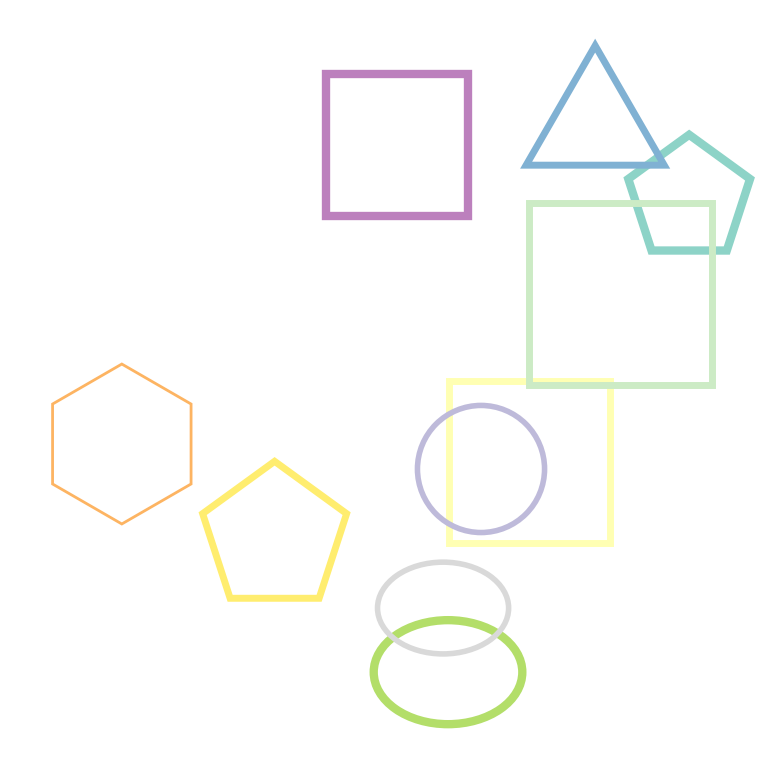[{"shape": "pentagon", "thickness": 3, "radius": 0.42, "center": [0.895, 0.742]}, {"shape": "square", "thickness": 2.5, "radius": 0.52, "center": [0.688, 0.4]}, {"shape": "circle", "thickness": 2, "radius": 0.41, "center": [0.625, 0.391]}, {"shape": "triangle", "thickness": 2.5, "radius": 0.52, "center": [0.773, 0.837]}, {"shape": "hexagon", "thickness": 1, "radius": 0.52, "center": [0.158, 0.423]}, {"shape": "oval", "thickness": 3, "radius": 0.48, "center": [0.582, 0.127]}, {"shape": "oval", "thickness": 2, "radius": 0.43, "center": [0.575, 0.21]}, {"shape": "square", "thickness": 3, "radius": 0.46, "center": [0.516, 0.812]}, {"shape": "square", "thickness": 2.5, "radius": 0.59, "center": [0.806, 0.618]}, {"shape": "pentagon", "thickness": 2.5, "radius": 0.49, "center": [0.357, 0.303]}]